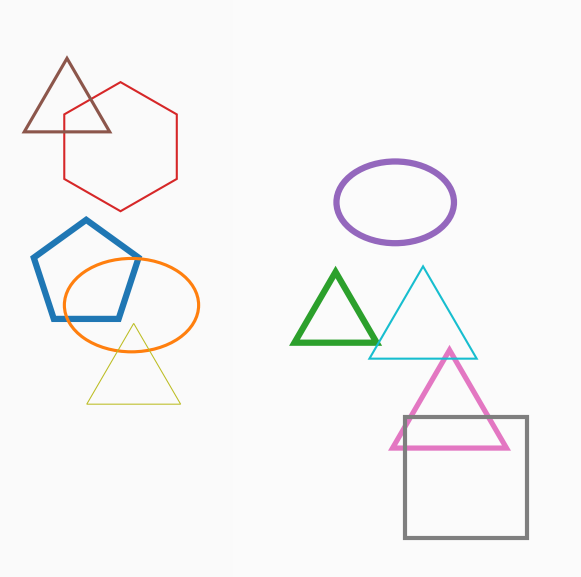[{"shape": "pentagon", "thickness": 3, "radius": 0.47, "center": [0.148, 0.524]}, {"shape": "oval", "thickness": 1.5, "radius": 0.58, "center": [0.226, 0.471]}, {"shape": "triangle", "thickness": 3, "radius": 0.41, "center": [0.577, 0.447]}, {"shape": "hexagon", "thickness": 1, "radius": 0.56, "center": [0.207, 0.745]}, {"shape": "oval", "thickness": 3, "radius": 0.51, "center": [0.68, 0.649]}, {"shape": "triangle", "thickness": 1.5, "radius": 0.42, "center": [0.115, 0.813]}, {"shape": "triangle", "thickness": 2.5, "radius": 0.57, "center": [0.773, 0.28]}, {"shape": "square", "thickness": 2, "radius": 0.53, "center": [0.802, 0.172]}, {"shape": "triangle", "thickness": 0.5, "radius": 0.47, "center": [0.23, 0.346]}, {"shape": "triangle", "thickness": 1, "radius": 0.53, "center": [0.728, 0.431]}]